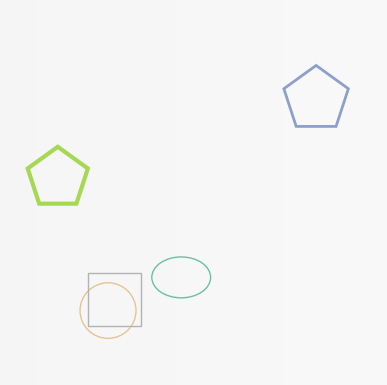[{"shape": "oval", "thickness": 1, "radius": 0.38, "center": [0.468, 0.28]}, {"shape": "pentagon", "thickness": 2, "radius": 0.44, "center": [0.816, 0.742]}, {"shape": "pentagon", "thickness": 3, "radius": 0.41, "center": [0.149, 0.537]}, {"shape": "circle", "thickness": 1, "radius": 0.36, "center": [0.279, 0.193]}, {"shape": "square", "thickness": 1, "radius": 0.34, "center": [0.296, 0.223]}]